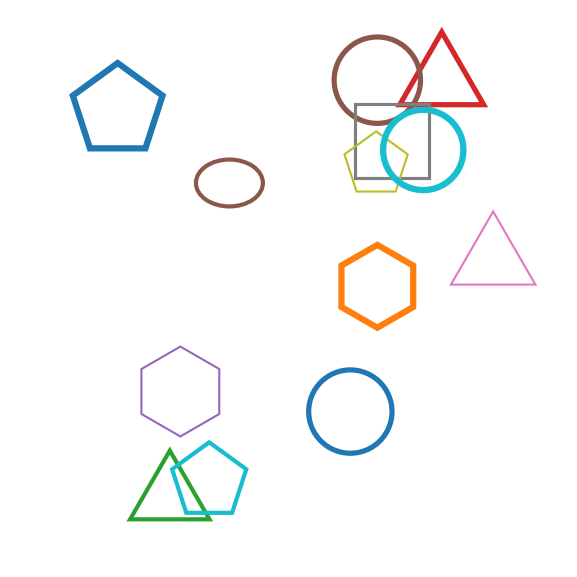[{"shape": "circle", "thickness": 2.5, "radius": 0.36, "center": [0.607, 0.286]}, {"shape": "pentagon", "thickness": 3, "radius": 0.41, "center": [0.204, 0.808]}, {"shape": "hexagon", "thickness": 3, "radius": 0.36, "center": [0.653, 0.503]}, {"shape": "triangle", "thickness": 2, "radius": 0.4, "center": [0.294, 0.14]}, {"shape": "triangle", "thickness": 2.5, "radius": 0.42, "center": [0.765, 0.86]}, {"shape": "hexagon", "thickness": 1, "radius": 0.39, "center": [0.312, 0.321]}, {"shape": "oval", "thickness": 2, "radius": 0.29, "center": [0.397, 0.682]}, {"shape": "circle", "thickness": 2.5, "radius": 0.37, "center": [0.653, 0.86]}, {"shape": "triangle", "thickness": 1, "radius": 0.42, "center": [0.854, 0.549]}, {"shape": "square", "thickness": 1.5, "radius": 0.32, "center": [0.679, 0.756]}, {"shape": "pentagon", "thickness": 1, "radius": 0.29, "center": [0.651, 0.714]}, {"shape": "pentagon", "thickness": 2, "radius": 0.34, "center": [0.362, 0.166]}, {"shape": "circle", "thickness": 3, "radius": 0.35, "center": [0.733, 0.739]}]